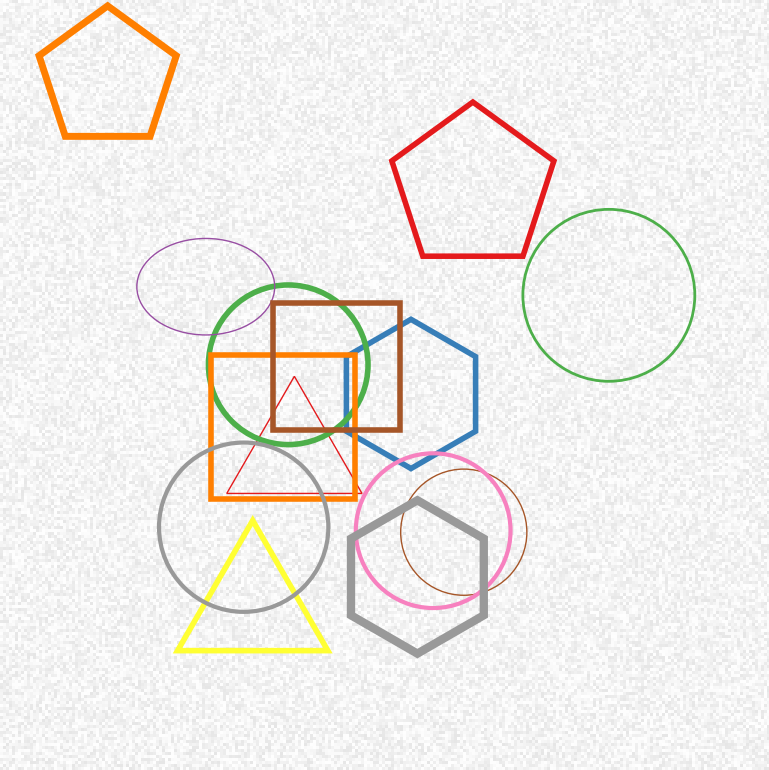[{"shape": "pentagon", "thickness": 2, "radius": 0.55, "center": [0.614, 0.757]}, {"shape": "triangle", "thickness": 0.5, "radius": 0.51, "center": [0.382, 0.41]}, {"shape": "hexagon", "thickness": 2, "radius": 0.48, "center": [0.534, 0.488]}, {"shape": "circle", "thickness": 1, "radius": 0.56, "center": [0.791, 0.616]}, {"shape": "circle", "thickness": 2, "radius": 0.52, "center": [0.374, 0.526]}, {"shape": "oval", "thickness": 0.5, "radius": 0.45, "center": [0.267, 0.628]}, {"shape": "pentagon", "thickness": 2.5, "radius": 0.47, "center": [0.14, 0.899]}, {"shape": "square", "thickness": 2, "radius": 0.47, "center": [0.367, 0.446]}, {"shape": "triangle", "thickness": 2, "radius": 0.56, "center": [0.328, 0.211]}, {"shape": "square", "thickness": 2, "radius": 0.41, "center": [0.437, 0.524]}, {"shape": "circle", "thickness": 0.5, "radius": 0.41, "center": [0.602, 0.309]}, {"shape": "circle", "thickness": 1.5, "radius": 0.5, "center": [0.563, 0.311]}, {"shape": "circle", "thickness": 1.5, "radius": 0.55, "center": [0.316, 0.315]}, {"shape": "hexagon", "thickness": 3, "radius": 0.5, "center": [0.542, 0.251]}]